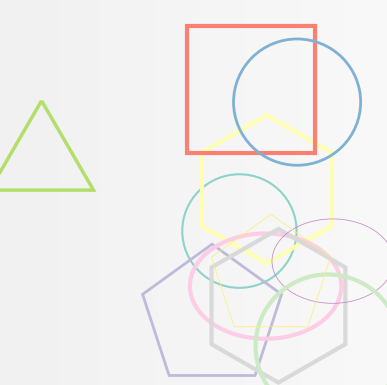[{"shape": "circle", "thickness": 1.5, "radius": 0.74, "center": [0.618, 0.4]}, {"shape": "hexagon", "thickness": 3, "radius": 0.96, "center": [0.688, 0.508]}, {"shape": "pentagon", "thickness": 2, "radius": 0.94, "center": [0.547, 0.177]}, {"shape": "square", "thickness": 3, "radius": 0.82, "center": [0.647, 0.769]}, {"shape": "circle", "thickness": 2, "radius": 0.82, "center": [0.767, 0.735]}, {"shape": "triangle", "thickness": 2.5, "radius": 0.77, "center": [0.107, 0.584]}, {"shape": "oval", "thickness": 3, "radius": 0.98, "center": [0.685, 0.257]}, {"shape": "hexagon", "thickness": 3, "radius": 1.0, "center": [0.719, 0.206]}, {"shape": "oval", "thickness": 0.5, "radius": 0.78, "center": [0.858, 0.322]}, {"shape": "circle", "thickness": 3, "radius": 0.93, "center": [0.846, 0.101]}, {"shape": "pentagon", "thickness": 0.5, "radius": 0.81, "center": [0.699, 0.282]}]